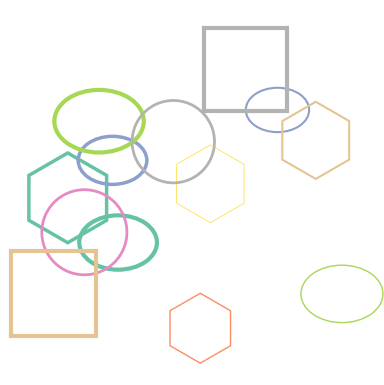[{"shape": "oval", "thickness": 3, "radius": 0.5, "center": [0.307, 0.37]}, {"shape": "hexagon", "thickness": 2.5, "radius": 0.58, "center": [0.176, 0.486]}, {"shape": "hexagon", "thickness": 1, "radius": 0.45, "center": [0.52, 0.148]}, {"shape": "oval", "thickness": 2.5, "radius": 0.45, "center": [0.292, 0.583]}, {"shape": "oval", "thickness": 1.5, "radius": 0.41, "center": [0.721, 0.714]}, {"shape": "circle", "thickness": 2, "radius": 0.55, "center": [0.219, 0.397]}, {"shape": "oval", "thickness": 3, "radius": 0.58, "center": [0.257, 0.685]}, {"shape": "oval", "thickness": 1, "radius": 0.53, "center": [0.888, 0.237]}, {"shape": "hexagon", "thickness": 0.5, "radius": 0.51, "center": [0.546, 0.523]}, {"shape": "hexagon", "thickness": 1.5, "radius": 0.5, "center": [0.82, 0.635]}, {"shape": "square", "thickness": 3, "radius": 0.55, "center": [0.139, 0.238]}, {"shape": "square", "thickness": 3, "radius": 0.54, "center": [0.637, 0.819]}, {"shape": "circle", "thickness": 2, "radius": 0.53, "center": [0.45, 0.632]}]